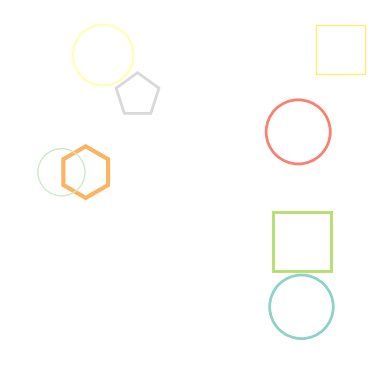[{"shape": "circle", "thickness": 2, "radius": 0.41, "center": [0.783, 0.203]}, {"shape": "circle", "thickness": 1.5, "radius": 0.39, "center": [0.268, 0.857]}, {"shape": "circle", "thickness": 2, "radius": 0.42, "center": [0.775, 0.657]}, {"shape": "hexagon", "thickness": 3, "radius": 0.34, "center": [0.223, 0.553]}, {"shape": "square", "thickness": 2, "radius": 0.38, "center": [0.785, 0.372]}, {"shape": "pentagon", "thickness": 2, "radius": 0.29, "center": [0.357, 0.753]}, {"shape": "circle", "thickness": 1, "radius": 0.31, "center": [0.16, 0.553]}, {"shape": "square", "thickness": 1, "radius": 0.32, "center": [0.884, 0.871]}]